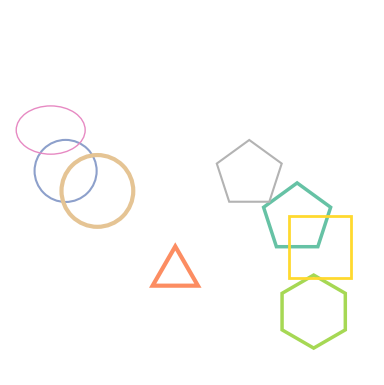[{"shape": "pentagon", "thickness": 2.5, "radius": 0.46, "center": [0.772, 0.433]}, {"shape": "triangle", "thickness": 3, "radius": 0.34, "center": [0.455, 0.292]}, {"shape": "circle", "thickness": 1.5, "radius": 0.4, "center": [0.17, 0.556]}, {"shape": "oval", "thickness": 1, "radius": 0.45, "center": [0.132, 0.662]}, {"shape": "hexagon", "thickness": 2.5, "radius": 0.47, "center": [0.815, 0.191]}, {"shape": "square", "thickness": 2, "radius": 0.4, "center": [0.831, 0.359]}, {"shape": "circle", "thickness": 3, "radius": 0.47, "center": [0.253, 0.504]}, {"shape": "pentagon", "thickness": 1.5, "radius": 0.44, "center": [0.647, 0.548]}]